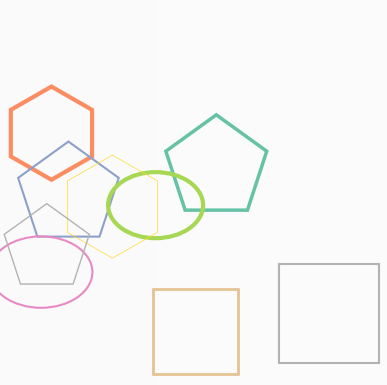[{"shape": "pentagon", "thickness": 2.5, "radius": 0.68, "center": [0.558, 0.565]}, {"shape": "hexagon", "thickness": 3, "radius": 0.61, "center": [0.133, 0.654]}, {"shape": "pentagon", "thickness": 1.5, "radius": 0.68, "center": [0.177, 0.496]}, {"shape": "oval", "thickness": 1.5, "radius": 0.66, "center": [0.106, 0.293]}, {"shape": "oval", "thickness": 3, "radius": 0.61, "center": [0.401, 0.467]}, {"shape": "hexagon", "thickness": 0.5, "radius": 0.67, "center": [0.29, 0.463]}, {"shape": "square", "thickness": 2, "radius": 0.55, "center": [0.504, 0.139]}, {"shape": "square", "thickness": 1.5, "radius": 0.64, "center": [0.848, 0.186]}, {"shape": "pentagon", "thickness": 1, "radius": 0.58, "center": [0.121, 0.356]}]